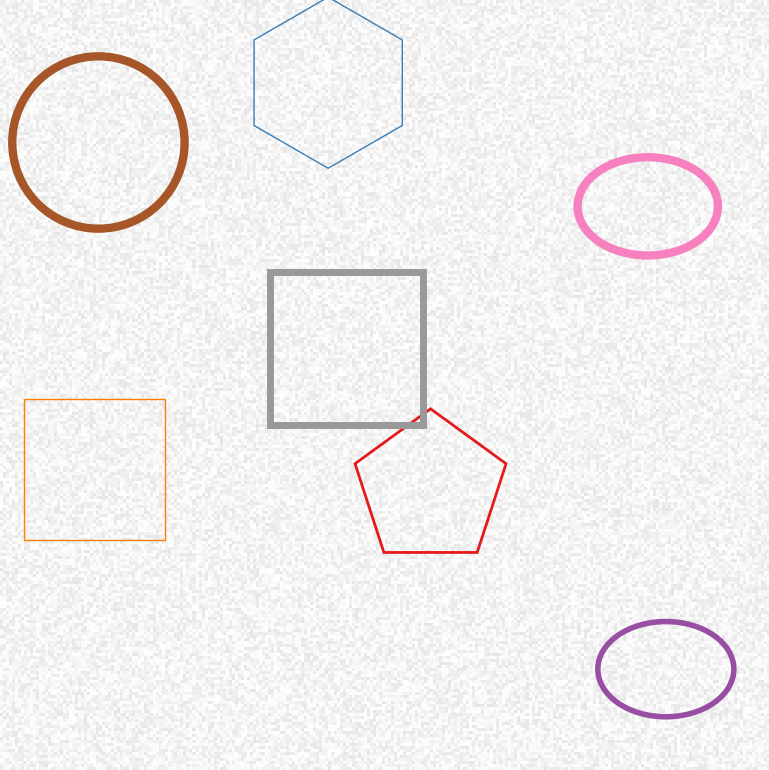[{"shape": "pentagon", "thickness": 1, "radius": 0.52, "center": [0.559, 0.366]}, {"shape": "hexagon", "thickness": 0.5, "radius": 0.56, "center": [0.426, 0.893]}, {"shape": "oval", "thickness": 2, "radius": 0.44, "center": [0.865, 0.131]}, {"shape": "square", "thickness": 0.5, "radius": 0.46, "center": [0.123, 0.39]}, {"shape": "circle", "thickness": 3, "radius": 0.56, "center": [0.128, 0.815]}, {"shape": "oval", "thickness": 3, "radius": 0.46, "center": [0.841, 0.732]}, {"shape": "square", "thickness": 2.5, "radius": 0.5, "center": [0.45, 0.547]}]